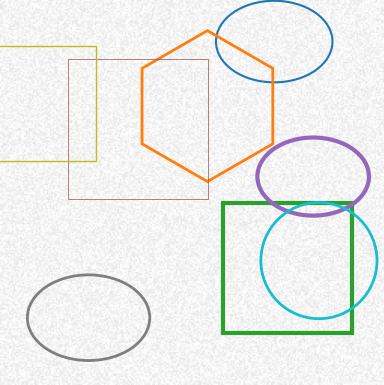[{"shape": "oval", "thickness": 1.5, "radius": 0.76, "center": [0.712, 0.892]}, {"shape": "hexagon", "thickness": 2, "radius": 0.98, "center": [0.539, 0.724]}, {"shape": "square", "thickness": 3, "radius": 0.84, "center": [0.747, 0.304]}, {"shape": "oval", "thickness": 3, "radius": 0.72, "center": [0.813, 0.541]}, {"shape": "square", "thickness": 0.5, "radius": 0.91, "center": [0.358, 0.665]}, {"shape": "oval", "thickness": 2, "radius": 0.79, "center": [0.23, 0.175]}, {"shape": "square", "thickness": 1, "radius": 0.75, "center": [0.101, 0.731]}, {"shape": "circle", "thickness": 2, "radius": 0.75, "center": [0.828, 0.323]}]